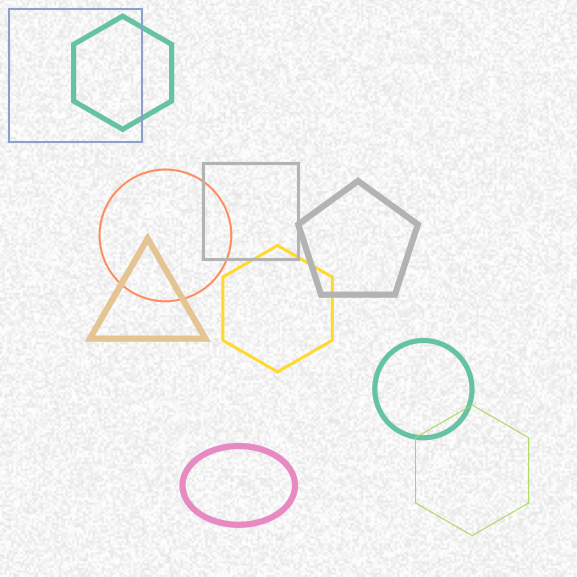[{"shape": "hexagon", "thickness": 2.5, "radius": 0.49, "center": [0.212, 0.873]}, {"shape": "circle", "thickness": 2.5, "radius": 0.42, "center": [0.733, 0.325]}, {"shape": "circle", "thickness": 1, "radius": 0.57, "center": [0.286, 0.591]}, {"shape": "square", "thickness": 1, "radius": 0.58, "center": [0.131, 0.868]}, {"shape": "oval", "thickness": 3, "radius": 0.49, "center": [0.413, 0.159]}, {"shape": "hexagon", "thickness": 0.5, "radius": 0.57, "center": [0.817, 0.185]}, {"shape": "hexagon", "thickness": 1.5, "radius": 0.55, "center": [0.481, 0.465]}, {"shape": "triangle", "thickness": 3, "radius": 0.58, "center": [0.256, 0.471]}, {"shape": "pentagon", "thickness": 3, "radius": 0.54, "center": [0.62, 0.577]}, {"shape": "square", "thickness": 1.5, "radius": 0.41, "center": [0.433, 0.634]}]